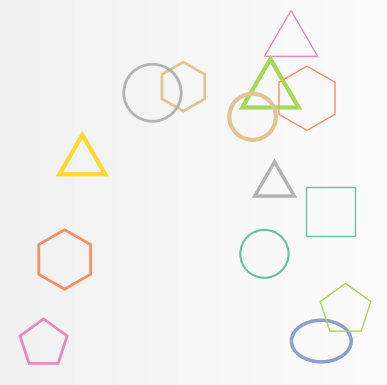[{"shape": "square", "thickness": 1, "radius": 0.32, "center": [0.854, 0.45]}, {"shape": "circle", "thickness": 1.5, "radius": 0.31, "center": [0.682, 0.341]}, {"shape": "hexagon", "thickness": 1, "radius": 0.42, "center": [0.792, 0.745]}, {"shape": "hexagon", "thickness": 2, "radius": 0.39, "center": [0.167, 0.326]}, {"shape": "oval", "thickness": 2.5, "radius": 0.39, "center": [0.829, 0.114]}, {"shape": "triangle", "thickness": 1, "radius": 0.4, "center": [0.751, 0.893]}, {"shape": "pentagon", "thickness": 2, "radius": 0.32, "center": [0.113, 0.108]}, {"shape": "pentagon", "thickness": 1, "radius": 0.34, "center": [0.892, 0.195]}, {"shape": "triangle", "thickness": 3, "radius": 0.42, "center": [0.698, 0.763]}, {"shape": "triangle", "thickness": 3, "radius": 0.34, "center": [0.212, 0.582]}, {"shape": "hexagon", "thickness": 2, "radius": 0.32, "center": [0.473, 0.775]}, {"shape": "circle", "thickness": 3, "radius": 0.3, "center": [0.652, 0.697]}, {"shape": "circle", "thickness": 2, "radius": 0.37, "center": [0.393, 0.759]}, {"shape": "triangle", "thickness": 2.5, "radius": 0.3, "center": [0.708, 0.52]}]